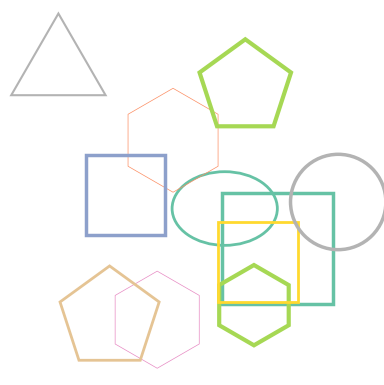[{"shape": "oval", "thickness": 2, "radius": 0.68, "center": [0.584, 0.458]}, {"shape": "square", "thickness": 2.5, "radius": 0.72, "center": [0.72, 0.356]}, {"shape": "hexagon", "thickness": 0.5, "radius": 0.68, "center": [0.449, 0.636]}, {"shape": "square", "thickness": 2.5, "radius": 0.51, "center": [0.326, 0.493]}, {"shape": "hexagon", "thickness": 0.5, "radius": 0.63, "center": [0.408, 0.17]}, {"shape": "pentagon", "thickness": 3, "radius": 0.62, "center": [0.637, 0.773]}, {"shape": "hexagon", "thickness": 3, "radius": 0.52, "center": [0.66, 0.207]}, {"shape": "square", "thickness": 2, "radius": 0.52, "center": [0.67, 0.319]}, {"shape": "pentagon", "thickness": 2, "radius": 0.68, "center": [0.285, 0.174]}, {"shape": "triangle", "thickness": 1.5, "radius": 0.71, "center": [0.152, 0.823]}, {"shape": "circle", "thickness": 2.5, "radius": 0.62, "center": [0.878, 0.475]}]